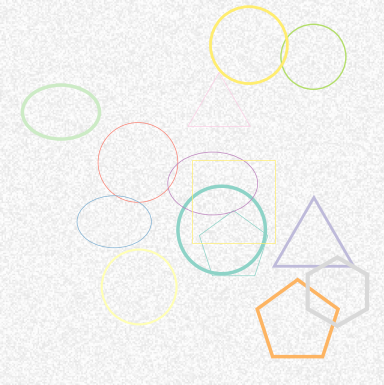[{"shape": "pentagon", "thickness": 0.5, "radius": 0.47, "center": [0.607, 0.359]}, {"shape": "circle", "thickness": 2.5, "radius": 0.57, "center": [0.576, 0.403]}, {"shape": "circle", "thickness": 1.5, "radius": 0.49, "center": [0.361, 0.255]}, {"shape": "triangle", "thickness": 2, "radius": 0.59, "center": [0.815, 0.368]}, {"shape": "circle", "thickness": 0.5, "radius": 0.52, "center": [0.358, 0.578]}, {"shape": "oval", "thickness": 0.5, "radius": 0.48, "center": [0.297, 0.424]}, {"shape": "pentagon", "thickness": 2.5, "radius": 0.55, "center": [0.773, 0.163]}, {"shape": "circle", "thickness": 1, "radius": 0.42, "center": [0.814, 0.852]}, {"shape": "triangle", "thickness": 0.5, "radius": 0.47, "center": [0.569, 0.718]}, {"shape": "hexagon", "thickness": 3, "radius": 0.45, "center": [0.876, 0.242]}, {"shape": "oval", "thickness": 0.5, "radius": 0.58, "center": [0.552, 0.523]}, {"shape": "oval", "thickness": 2.5, "radius": 0.5, "center": [0.158, 0.709]}, {"shape": "square", "thickness": 0.5, "radius": 0.54, "center": [0.606, 0.476]}, {"shape": "circle", "thickness": 2, "radius": 0.5, "center": [0.646, 0.883]}]